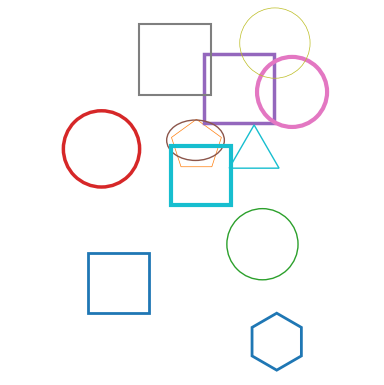[{"shape": "hexagon", "thickness": 2, "radius": 0.37, "center": [0.719, 0.113]}, {"shape": "square", "thickness": 2, "radius": 0.39, "center": [0.308, 0.265]}, {"shape": "pentagon", "thickness": 0.5, "radius": 0.34, "center": [0.51, 0.622]}, {"shape": "circle", "thickness": 1, "radius": 0.46, "center": [0.682, 0.366]}, {"shape": "circle", "thickness": 2.5, "radius": 0.5, "center": [0.264, 0.613]}, {"shape": "square", "thickness": 2.5, "radius": 0.45, "center": [0.621, 0.77]}, {"shape": "oval", "thickness": 1, "radius": 0.37, "center": [0.508, 0.636]}, {"shape": "circle", "thickness": 3, "radius": 0.45, "center": [0.759, 0.761]}, {"shape": "square", "thickness": 1.5, "radius": 0.47, "center": [0.454, 0.846]}, {"shape": "circle", "thickness": 0.5, "radius": 0.46, "center": [0.714, 0.888]}, {"shape": "triangle", "thickness": 1, "radius": 0.37, "center": [0.66, 0.601]}, {"shape": "square", "thickness": 3, "radius": 0.39, "center": [0.522, 0.545]}]